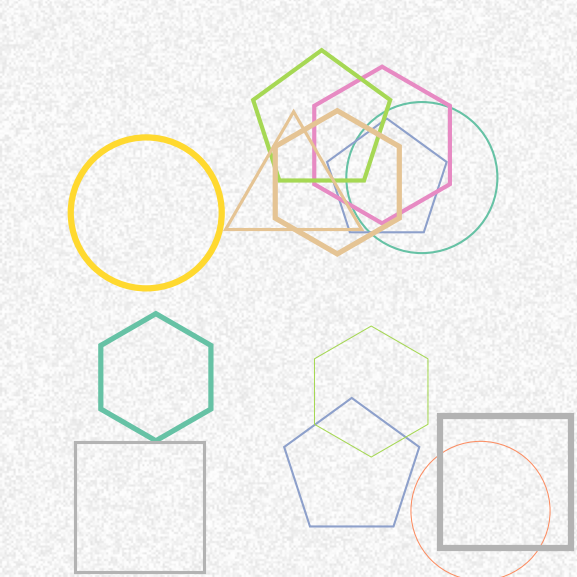[{"shape": "circle", "thickness": 1, "radius": 0.65, "center": [0.73, 0.692]}, {"shape": "hexagon", "thickness": 2.5, "radius": 0.55, "center": [0.27, 0.346]}, {"shape": "circle", "thickness": 0.5, "radius": 0.6, "center": [0.832, 0.114]}, {"shape": "pentagon", "thickness": 1, "radius": 0.54, "center": [0.67, 0.685]}, {"shape": "pentagon", "thickness": 1, "radius": 0.62, "center": [0.609, 0.187]}, {"shape": "hexagon", "thickness": 2, "radius": 0.68, "center": [0.662, 0.748]}, {"shape": "pentagon", "thickness": 2, "radius": 0.62, "center": [0.557, 0.787]}, {"shape": "hexagon", "thickness": 0.5, "radius": 0.57, "center": [0.643, 0.321]}, {"shape": "circle", "thickness": 3, "radius": 0.65, "center": [0.253, 0.63]}, {"shape": "triangle", "thickness": 1.5, "radius": 0.68, "center": [0.508, 0.67]}, {"shape": "hexagon", "thickness": 2.5, "radius": 0.62, "center": [0.584, 0.683]}, {"shape": "square", "thickness": 1.5, "radius": 0.56, "center": [0.241, 0.121]}, {"shape": "square", "thickness": 3, "radius": 0.57, "center": [0.876, 0.165]}]